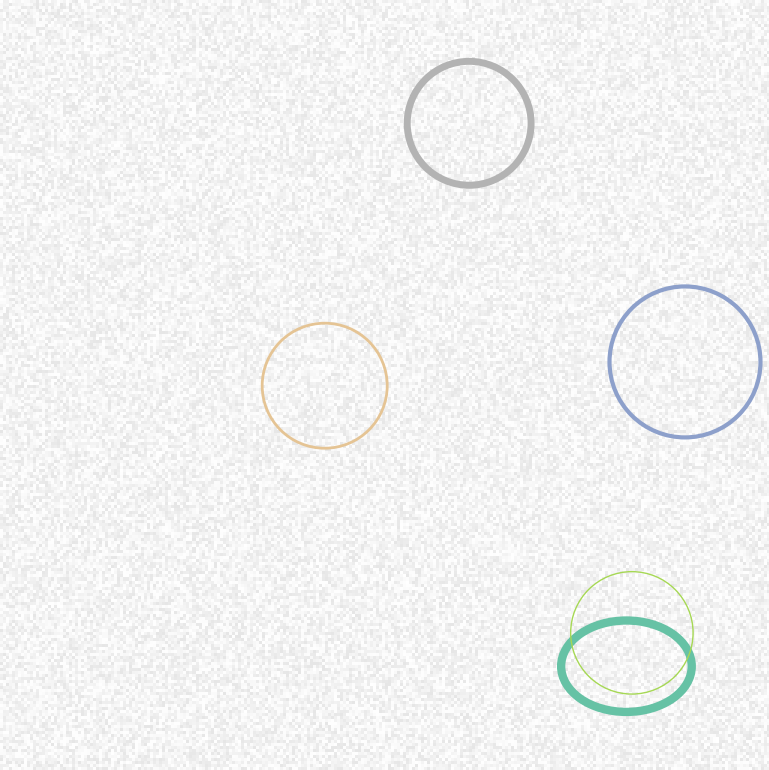[{"shape": "oval", "thickness": 3, "radius": 0.42, "center": [0.814, 0.135]}, {"shape": "circle", "thickness": 1.5, "radius": 0.49, "center": [0.89, 0.53]}, {"shape": "circle", "thickness": 0.5, "radius": 0.4, "center": [0.821, 0.178]}, {"shape": "circle", "thickness": 1, "radius": 0.41, "center": [0.422, 0.499]}, {"shape": "circle", "thickness": 2.5, "radius": 0.4, "center": [0.609, 0.84]}]